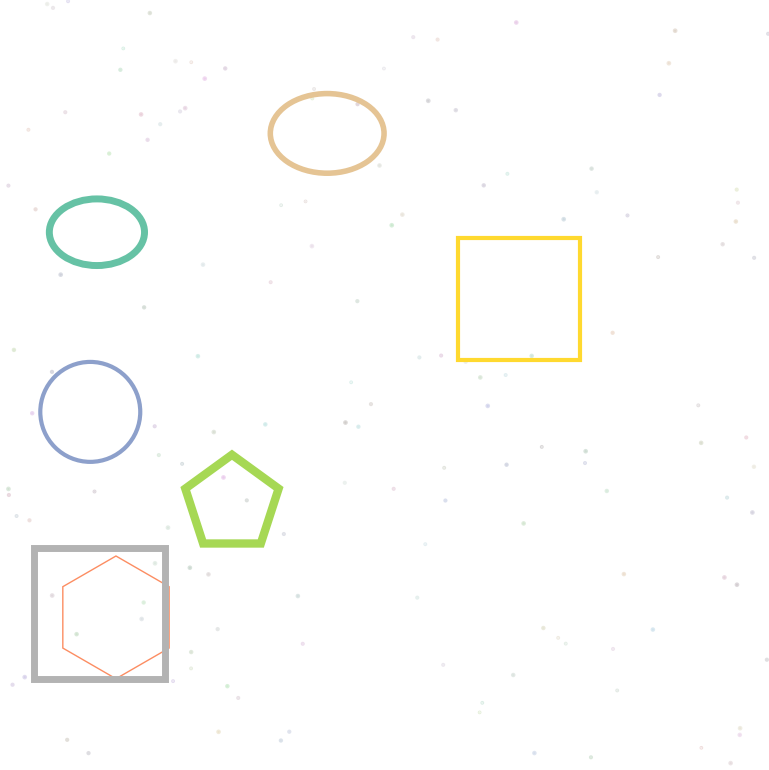[{"shape": "oval", "thickness": 2.5, "radius": 0.31, "center": [0.126, 0.698]}, {"shape": "hexagon", "thickness": 0.5, "radius": 0.4, "center": [0.151, 0.198]}, {"shape": "circle", "thickness": 1.5, "radius": 0.32, "center": [0.117, 0.465]}, {"shape": "pentagon", "thickness": 3, "radius": 0.32, "center": [0.301, 0.346]}, {"shape": "square", "thickness": 1.5, "radius": 0.4, "center": [0.674, 0.611]}, {"shape": "oval", "thickness": 2, "radius": 0.37, "center": [0.425, 0.827]}, {"shape": "square", "thickness": 2.5, "radius": 0.42, "center": [0.129, 0.203]}]